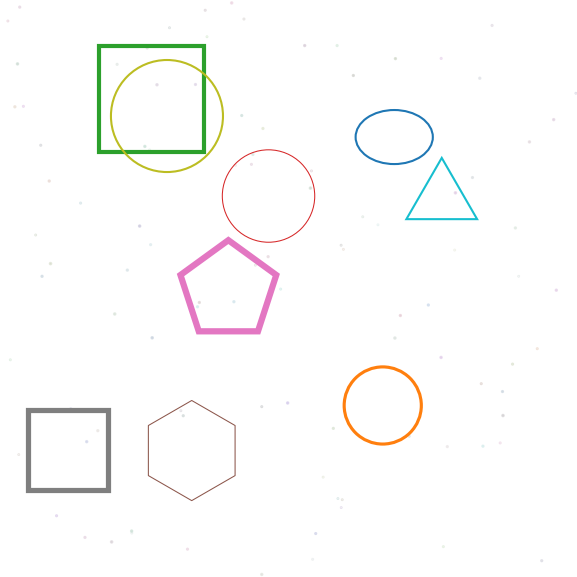[{"shape": "oval", "thickness": 1, "radius": 0.33, "center": [0.683, 0.762]}, {"shape": "circle", "thickness": 1.5, "radius": 0.33, "center": [0.663, 0.297]}, {"shape": "square", "thickness": 2, "radius": 0.46, "center": [0.262, 0.828]}, {"shape": "circle", "thickness": 0.5, "radius": 0.4, "center": [0.465, 0.66]}, {"shape": "hexagon", "thickness": 0.5, "radius": 0.43, "center": [0.332, 0.219]}, {"shape": "pentagon", "thickness": 3, "radius": 0.44, "center": [0.395, 0.496]}, {"shape": "square", "thickness": 2.5, "radius": 0.35, "center": [0.117, 0.22]}, {"shape": "circle", "thickness": 1, "radius": 0.48, "center": [0.289, 0.798]}, {"shape": "triangle", "thickness": 1, "radius": 0.35, "center": [0.765, 0.655]}]